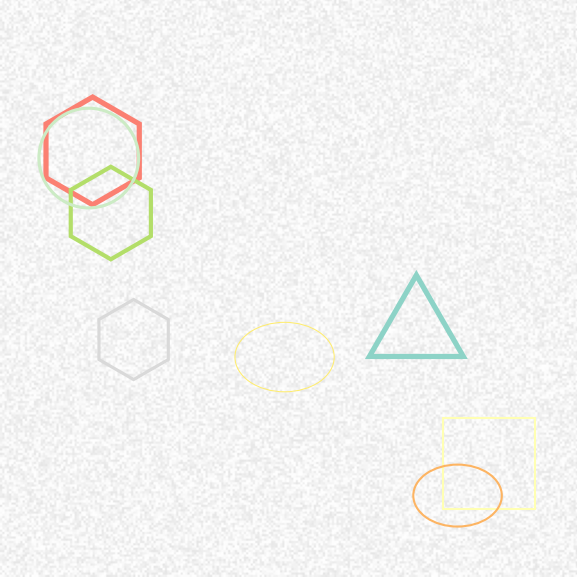[{"shape": "triangle", "thickness": 2.5, "radius": 0.47, "center": [0.721, 0.429]}, {"shape": "square", "thickness": 1, "radius": 0.4, "center": [0.847, 0.197]}, {"shape": "hexagon", "thickness": 2.5, "radius": 0.47, "center": [0.16, 0.738]}, {"shape": "oval", "thickness": 1, "radius": 0.38, "center": [0.792, 0.141]}, {"shape": "hexagon", "thickness": 2, "radius": 0.4, "center": [0.192, 0.63]}, {"shape": "hexagon", "thickness": 1.5, "radius": 0.35, "center": [0.231, 0.411]}, {"shape": "circle", "thickness": 1.5, "radius": 0.43, "center": [0.154, 0.725]}, {"shape": "oval", "thickness": 0.5, "radius": 0.43, "center": [0.493, 0.381]}]